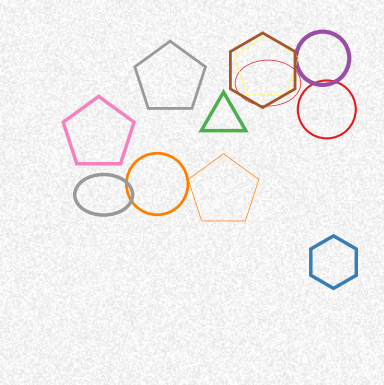[{"shape": "oval", "thickness": 0.5, "radius": 0.43, "center": [0.696, 0.784]}, {"shape": "circle", "thickness": 1.5, "radius": 0.38, "center": [0.849, 0.716]}, {"shape": "hexagon", "thickness": 2.5, "radius": 0.34, "center": [0.866, 0.319]}, {"shape": "triangle", "thickness": 2.5, "radius": 0.33, "center": [0.581, 0.694]}, {"shape": "circle", "thickness": 3, "radius": 0.35, "center": [0.838, 0.849]}, {"shape": "circle", "thickness": 2, "radius": 0.4, "center": [0.408, 0.522]}, {"shape": "pentagon", "thickness": 0.5, "radius": 0.48, "center": [0.581, 0.504]}, {"shape": "pentagon", "thickness": 0.5, "radius": 0.44, "center": [0.692, 0.824]}, {"shape": "hexagon", "thickness": 2, "radius": 0.48, "center": [0.682, 0.818]}, {"shape": "pentagon", "thickness": 2.5, "radius": 0.48, "center": [0.256, 0.653]}, {"shape": "oval", "thickness": 2.5, "radius": 0.38, "center": [0.269, 0.494]}, {"shape": "pentagon", "thickness": 2, "radius": 0.48, "center": [0.442, 0.797]}]